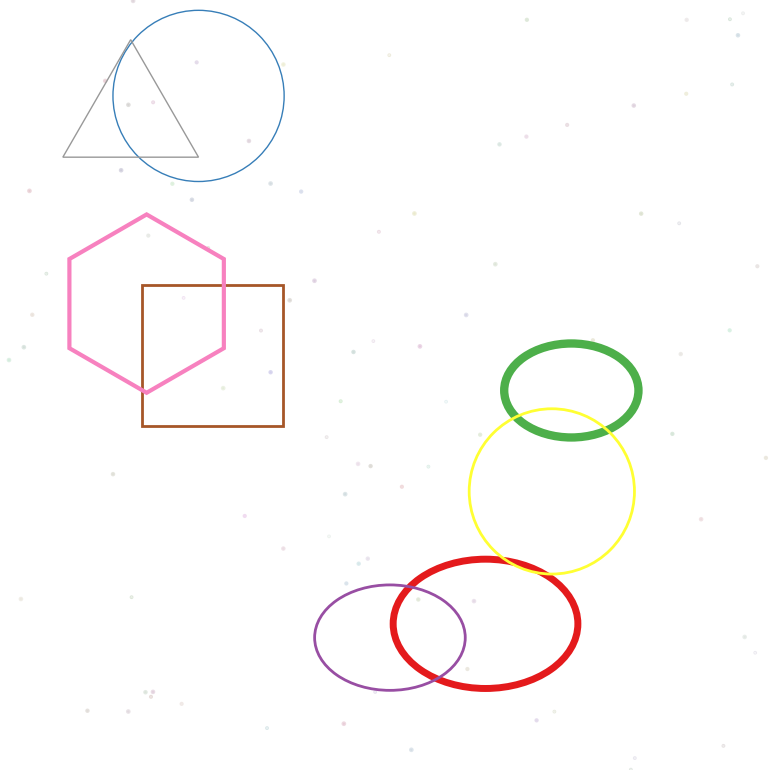[{"shape": "oval", "thickness": 2.5, "radius": 0.6, "center": [0.631, 0.19]}, {"shape": "circle", "thickness": 0.5, "radius": 0.56, "center": [0.258, 0.875]}, {"shape": "oval", "thickness": 3, "radius": 0.44, "center": [0.742, 0.493]}, {"shape": "oval", "thickness": 1, "radius": 0.49, "center": [0.506, 0.172]}, {"shape": "circle", "thickness": 1, "radius": 0.54, "center": [0.717, 0.362]}, {"shape": "square", "thickness": 1, "radius": 0.46, "center": [0.276, 0.538]}, {"shape": "hexagon", "thickness": 1.5, "radius": 0.58, "center": [0.19, 0.606]}, {"shape": "triangle", "thickness": 0.5, "radius": 0.51, "center": [0.17, 0.847]}]